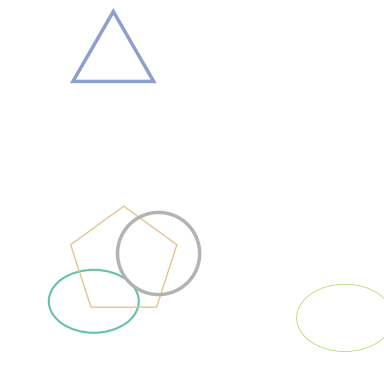[{"shape": "oval", "thickness": 1.5, "radius": 0.58, "center": [0.244, 0.217]}, {"shape": "triangle", "thickness": 2.5, "radius": 0.61, "center": [0.294, 0.849]}, {"shape": "oval", "thickness": 0.5, "radius": 0.62, "center": [0.895, 0.174]}, {"shape": "pentagon", "thickness": 1, "radius": 0.72, "center": [0.321, 0.319]}, {"shape": "circle", "thickness": 2.5, "radius": 0.53, "center": [0.412, 0.342]}]